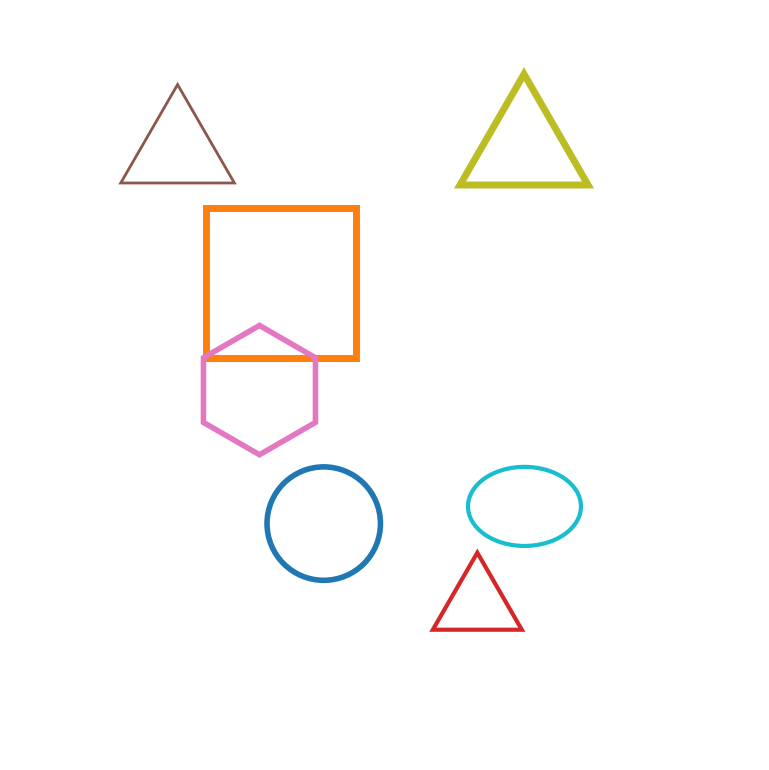[{"shape": "circle", "thickness": 2, "radius": 0.37, "center": [0.42, 0.32]}, {"shape": "square", "thickness": 2.5, "radius": 0.49, "center": [0.365, 0.633]}, {"shape": "triangle", "thickness": 1.5, "radius": 0.33, "center": [0.62, 0.216]}, {"shape": "triangle", "thickness": 1, "radius": 0.43, "center": [0.231, 0.805]}, {"shape": "hexagon", "thickness": 2, "radius": 0.42, "center": [0.337, 0.493]}, {"shape": "triangle", "thickness": 2.5, "radius": 0.48, "center": [0.681, 0.808]}, {"shape": "oval", "thickness": 1.5, "radius": 0.37, "center": [0.681, 0.342]}]